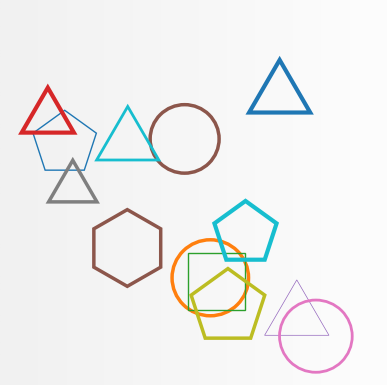[{"shape": "triangle", "thickness": 3, "radius": 0.46, "center": [0.722, 0.753]}, {"shape": "pentagon", "thickness": 1, "radius": 0.43, "center": [0.167, 0.628]}, {"shape": "circle", "thickness": 2.5, "radius": 0.49, "center": [0.543, 0.279]}, {"shape": "square", "thickness": 1, "radius": 0.37, "center": [0.558, 0.268]}, {"shape": "triangle", "thickness": 3, "radius": 0.39, "center": [0.123, 0.694]}, {"shape": "triangle", "thickness": 0.5, "radius": 0.48, "center": [0.766, 0.177]}, {"shape": "circle", "thickness": 2.5, "radius": 0.44, "center": [0.476, 0.639]}, {"shape": "hexagon", "thickness": 2.5, "radius": 0.5, "center": [0.328, 0.356]}, {"shape": "circle", "thickness": 2, "radius": 0.47, "center": [0.815, 0.127]}, {"shape": "triangle", "thickness": 2.5, "radius": 0.36, "center": [0.188, 0.512]}, {"shape": "pentagon", "thickness": 2.5, "radius": 0.5, "center": [0.588, 0.202]}, {"shape": "triangle", "thickness": 2, "radius": 0.46, "center": [0.33, 0.631]}, {"shape": "pentagon", "thickness": 3, "radius": 0.42, "center": [0.634, 0.394]}]